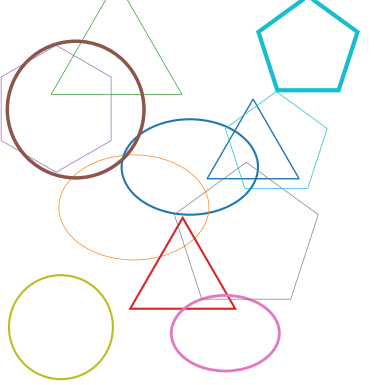[{"shape": "oval", "thickness": 1.5, "radius": 0.89, "center": [0.493, 0.566]}, {"shape": "triangle", "thickness": 1, "radius": 0.69, "center": [0.657, 0.605]}, {"shape": "oval", "thickness": 0.5, "radius": 0.97, "center": [0.348, 0.461]}, {"shape": "triangle", "thickness": 0.5, "radius": 0.98, "center": [0.303, 0.853]}, {"shape": "triangle", "thickness": 1.5, "radius": 0.79, "center": [0.475, 0.277]}, {"shape": "hexagon", "thickness": 0.5, "radius": 0.82, "center": [0.146, 0.717]}, {"shape": "circle", "thickness": 2.5, "radius": 0.89, "center": [0.197, 0.715]}, {"shape": "oval", "thickness": 2, "radius": 0.7, "center": [0.585, 0.135]}, {"shape": "pentagon", "thickness": 0.5, "radius": 0.98, "center": [0.64, 0.382]}, {"shape": "circle", "thickness": 1.5, "radius": 0.68, "center": [0.158, 0.15]}, {"shape": "pentagon", "thickness": 0.5, "radius": 0.7, "center": [0.718, 0.623]}, {"shape": "pentagon", "thickness": 3, "radius": 0.68, "center": [0.8, 0.875]}]